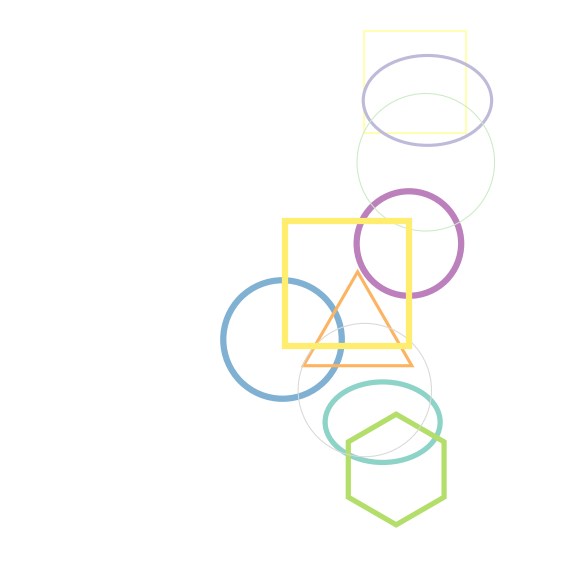[{"shape": "oval", "thickness": 2.5, "radius": 0.5, "center": [0.663, 0.268]}, {"shape": "square", "thickness": 1, "radius": 0.44, "center": [0.719, 0.857]}, {"shape": "oval", "thickness": 1.5, "radius": 0.56, "center": [0.74, 0.825]}, {"shape": "circle", "thickness": 3, "radius": 0.51, "center": [0.489, 0.411]}, {"shape": "triangle", "thickness": 1.5, "radius": 0.54, "center": [0.619, 0.42]}, {"shape": "hexagon", "thickness": 2.5, "radius": 0.48, "center": [0.686, 0.186]}, {"shape": "circle", "thickness": 0.5, "radius": 0.58, "center": [0.632, 0.324]}, {"shape": "circle", "thickness": 3, "radius": 0.45, "center": [0.708, 0.577]}, {"shape": "circle", "thickness": 0.5, "radius": 0.6, "center": [0.737, 0.718]}, {"shape": "square", "thickness": 3, "radius": 0.54, "center": [0.601, 0.508]}]